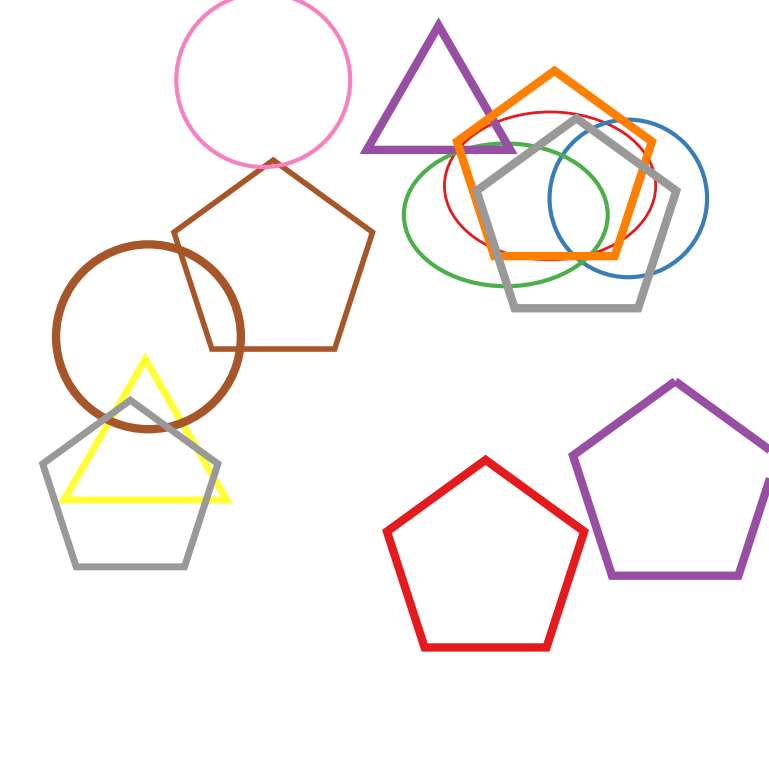[{"shape": "oval", "thickness": 1, "radius": 0.69, "center": [0.714, 0.759]}, {"shape": "pentagon", "thickness": 3, "radius": 0.67, "center": [0.631, 0.268]}, {"shape": "circle", "thickness": 1.5, "radius": 0.51, "center": [0.816, 0.742]}, {"shape": "oval", "thickness": 1.5, "radius": 0.66, "center": [0.657, 0.721]}, {"shape": "pentagon", "thickness": 3, "radius": 0.7, "center": [0.877, 0.365]}, {"shape": "triangle", "thickness": 3, "radius": 0.54, "center": [0.57, 0.859]}, {"shape": "pentagon", "thickness": 3, "radius": 0.67, "center": [0.72, 0.775]}, {"shape": "triangle", "thickness": 2.5, "radius": 0.61, "center": [0.189, 0.412]}, {"shape": "circle", "thickness": 3, "radius": 0.6, "center": [0.193, 0.563]}, {"shape": "pentagon", "thickness": 2, "radius": 0.68, "center": [0.355, 0.656]}, {"shape": "circle", "thickness": 1.5, "radius": 0.56, "center": [0.342, 0.896]}, {"shape": "pentagon", "thickness": 2.5, "radius": 0.6, "center": [0.169, 0.361]}, {"shape": "pentagon", "thickness": 3, "radius": 0.68, "center": [0.749, 0.71]}]